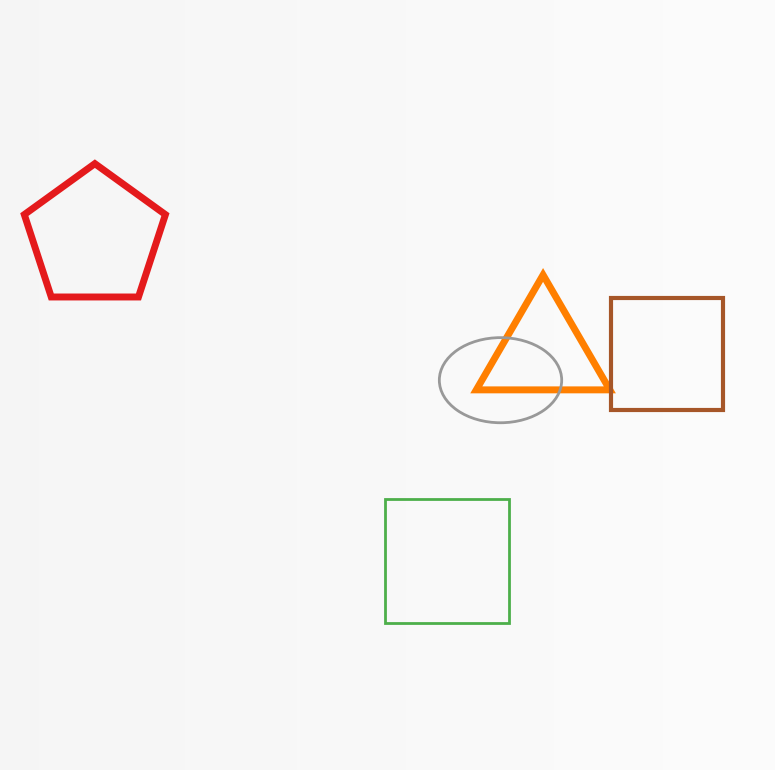[{"shape": "pentagon", "thickness": 2.5, "radius": 0.48, "center": [0.122, 0.692]}, {"shape": "square", "thickness": 1, "radius": 0.4, "center": [0.577, 0.271]}, {"shape": "triangle", "thickness": 2.5, "radius": 0.5, "center": [0.701, 0.543]}, {"shape": "square", "thickness": 1.5, "radius": 0.36, "center": [0.861, 0.54]}, {"shape": "oval", "thickness": 1, "radius": 0.39, "center": [0.646, 0.506]}]